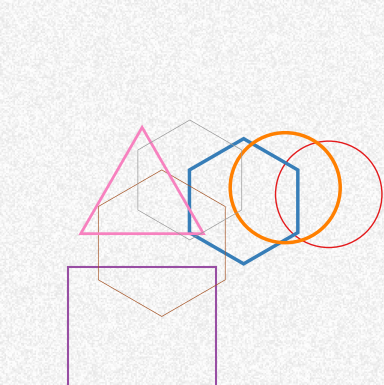[{"shape": "circle", "thickness": 1, "radius": 0.69, "center": [0.854, 0.495]}, {"shape": "hexagon", "thickness": 2.5, "radius": 0.81, "center": [0.633, 0.477]}, {"shape": "square", "thickness": 1.5, "radius": 0.96, "center": [0.369, 0.114]}, {"shape": "circle", "thickness": 2.5, "radius": 0.71, "center": [0.741, 0.513]}, {"shape": "hexagon", "thickness": 0.5, "radius": 0.95, "center": [0.42, 0.368]}, {"shape": "triangle", "thickness": 2, "radius": 0.92, "center": [0.369, 0.485]}, {"shape": "hexagon", "thickness": 0.5, "radius": 0.78, "center": [0.493, 0.533]}]